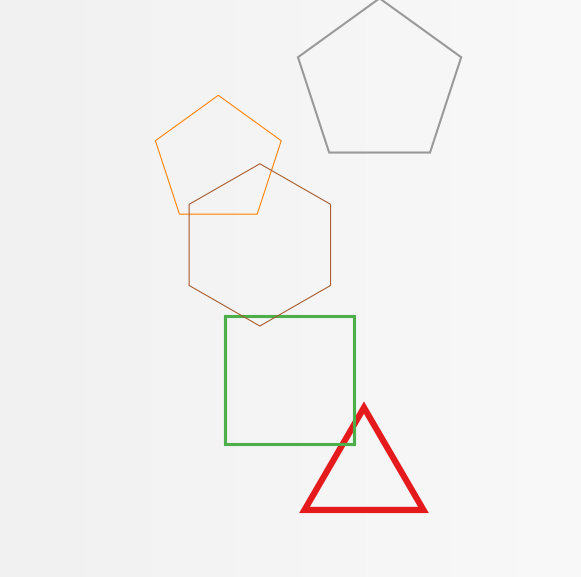[{"shape": "triangle", "thickness": 3, "radius": 0.59, "center": [0.626, 0.175]}, {"shape": "square", "thickness": 1.5, "radius": 0.55, "center": [0.498, 0.34]}, {"shape": "pentagon", "thickness": 0.5, "radius": 0.57, "center": [0.376, 0.72]}, {"shape": "hexagon", "thickness": 0.5, "radius": 0.7, "center": [0.447, 0.575]}, {"shape": "pentagon", "thickness": 1, "radius": 0.74, "center": [0.653, 0.854]}]